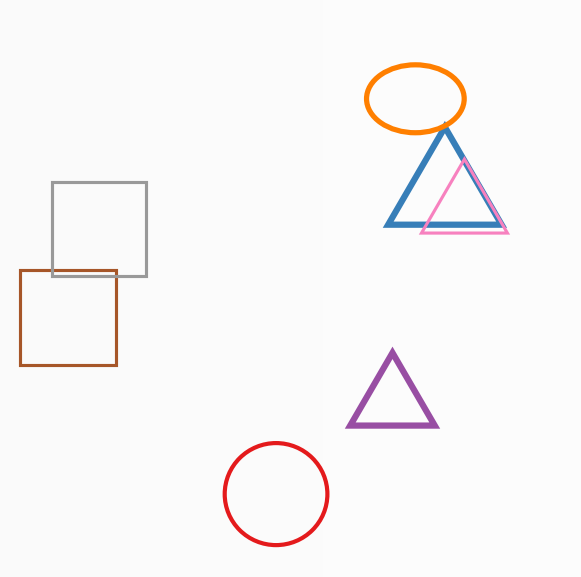[{"shape": "circle", "thickness": 2, "radius": 0.44, "center": [0.475, 0.144]}, {"shape": "triangle", "thickness": 3, "radius": 0.56, "center": [0.765, 0.666]}, {"shape": "triangle", "thickness": 3, "radius": 0.42, "center": [0.675, 0.304]}, {"shape": "oval", "thickness": 2.5, "radius": 0.42, "center": [0.715, 0.828]}, {"shape": "square", "thickness": 1.5, "radius": 0.41, "center": [0.118, 0.45]}, {"shape": "triangle", "thickness": 1.5, "radius": 0.43, "center": [0.799, 0.638]}, {"shape": "square", "thickness": 1.5, "radius": 0.4, "center": [0.17, 0.603]}]